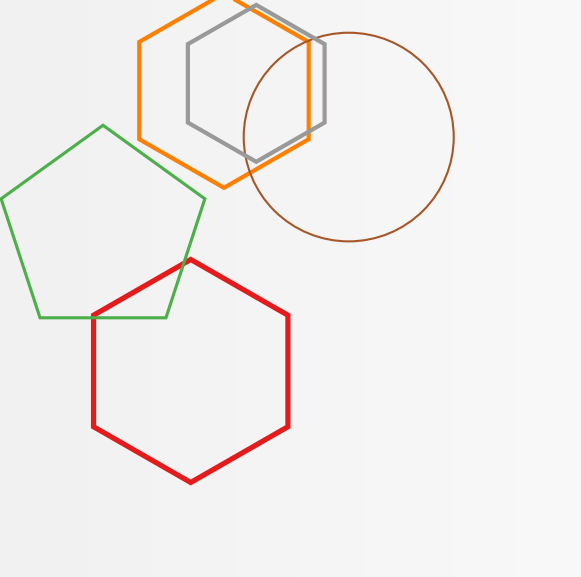[{"shape": "hexagon", "thickness": 2.5, "radius": 0.97, "center": [0.328, 0.357]}, {"shape": "pentagon", "thickness": 1.5, "radius": 0.92, "center": [0.177, 0.598]}, {"shape": "hexagon", "thickness": 2, "radius": 0.84, "center": [0.385, 0.842]}, {"shape": "circle", "thickness": 1, "radius": 0.9, "center": [0.6, 0.762]}, {"shape": "hexagon", "thickness": 2, "radius": 0.68, "center": [0.441, 0.855]}]